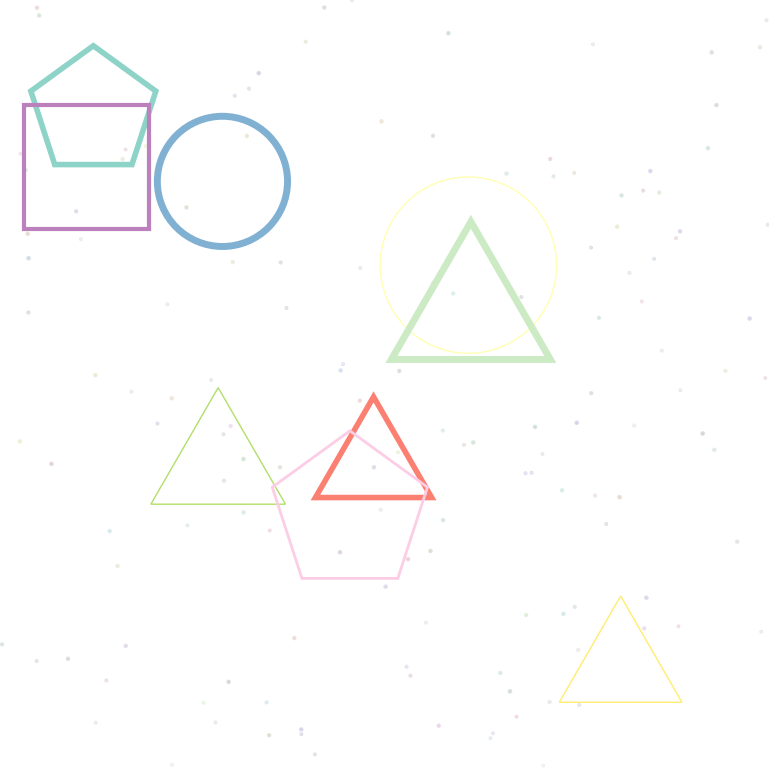[{"shape": "pentagon", "thickness": 2, "radius": 0.43, "center": [0.121, 0.855]}, {"shape": "circle", "thickness": 0.5, "radius": 0.57, "center": [0.608, 0.656]}, {"shape": "triangle", "thickness": 2, "radius": 0.44, "center": [0.485, 0.397]}, {"shape": "circle", "thickness": 2.5, "radius": 0.42, "center": [0.289, 0.764]}, {"shape": "triangle", "thickness": 0.5, "radius": 0.5, "center": [0.283, 0.396]}, {"shape": "pentagon", "thickness": 1, "radius": 0.53, "center": [0.454, 0.335]}, {"shape": "square", "thickness": 1.5, "radius": 0.4, "center": [0.112, 0.783]}, {"shape": "triangle", "thickness": 2.5, "radius": 0.6, "center": [0.612, 0.593]}, {"shape": "triangle", "thickness": 0.5, "radius": 0.46, "center": [0.806, 0.134]}]